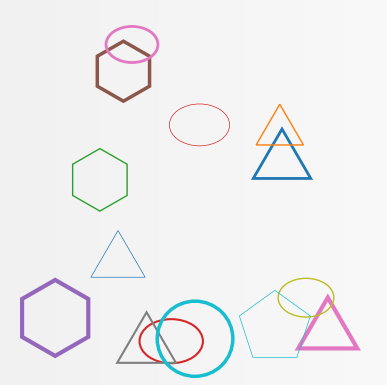[{"shape": "triangle", "thickness": 0.5, "radius": 0.4, "center": [0.305, 0.32]}, {"shape": "triangle", "thickness": 2, "radius": 0.43, "center": [0.728, 0.579]}, {"shape": "triangle", "thickness": 1, "radius": 0.35, "center": [0.722, 0.659]}, {"shape": "hexagon", "thickness": 1, "radius": 0.41, "center": [0.258, 0.533]}, {"shape": "oval", "thickness": 1.5, "radius": 0.41, "center": [0.442, 0.114]}, {"shape": "oval", "thickness": 0.5, "radius": 0.39, "center": [0.515, 0.676]}, {"shape": "hexagon", "thickness": 3, "radius": 0.49, "center": [0.142, 0.174]}, {"shape": "hexagon", "thickness": 2.5, "radius": 0.39, "center": [0.319, 0.815]}, {"shape": "triangle", "thickness": 3, "radius": 0.44, "center": [0.846, 0.139]}, {"shape": "oval", "thickness": 2, "radius": 0.33, "center": [0.341, 0.885]}, {"shape": "triangle", "thickness": 1.5, "radius": 0.44, "center": [0.378, 0.101]}, {"shape": "oval", "thickness": 1, "radius": 0.36, "center": [0.79, 0.227]}, {"shape": "pentagon", "thickness": 0.5, "radius": 0.48, "center": [0.709, 0.15]}, {"shape": "circle", "thickness": 2.5, "radius": 0.49, "center": [0.503, 0.12]}]